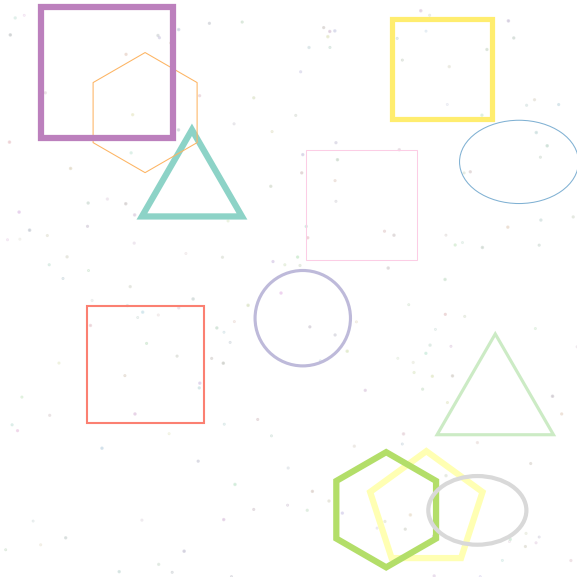[{"shape": "triangle", "thickness": 3, "radius": 0.5, "center": [0.332, 0.674]}, {"shape": "pentagon", "thickness": 3, "radius": 0.51, "center": [0.738, 0.116]}, {"shape": "circle", "thickness": 1.5, "radius": 0.41, "center": [0.524, 0.448]}, {"shape": "square", "thickness": 1, "radius": 0.51, "center": [0.251, 0.368]}, {"shape": "oval", "thickness": 0.5, "radius": 0.52, "center": [0.899, 0.719]}, {"shape": "hexagon", "thickness": 0.5, "radius": 0.52, "center": [0.251, 0.804]}, {"shape": "hexagon", "thickness": 3, "radius": 0.5, "center": [0.669, 0.116]}, {"shape": "square", "thickness": 0.5, "radius": 0.48, "center": [0.626, 0.644]}, {"shape": "oval", "thickness": 2, "radius": 0.42, "center": [0.827, 0.115]}, {"shape": "square", "thickness": 3, "radius": 0.57, "center": [0.185, 0.874]}, {"shape": "triangle", "thickness": 1.5, "radius": 0.58, "center": [0.858, 0.305]}, {"shape": "square", "thickness": 2.5, "radius": 0.43, "center": [0.766, 0.879]}]